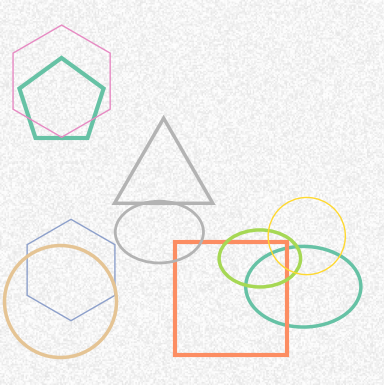[{"shape": "pentagon", "thickness": 3, "radius": 0.57, "center": [0.16, 0.735]}, {"shape": "oval", "thickness": 2.5, "radius": 0.75, "center": [0.788, 0.255]}, {"shape": "square", "thickness": 3, "radius": 0.73, "center": [0.6, 0.224]}, {"shape": "hexagon", "thickness": 1, "radius": 0.66, "center": [0.184, 0.299]}, {"shape": "hexagon", "thickness": 1, "radius": 0.73, "center": [0.16, 0.789]}, {"shape": "oval", "thickness": 2.5, "radius": 0.53, "center": [0.675, 0.329]}, {"shape": "circle", "thickness": 1, "radius": 0.5, "center": [0.797, 0.387]}, {"shape": "circle", "thickness": 2.5, "radius": 0.73, "center": [0.157, 0.217]}, {"shape": "triangle", "thickness": 2.5, "radius": 0.74, "center": [0.425, 0.546]}, {"shape": "oval", "thickness": 2, "radius": 0.57, "center": [0.414, 0.397]}]